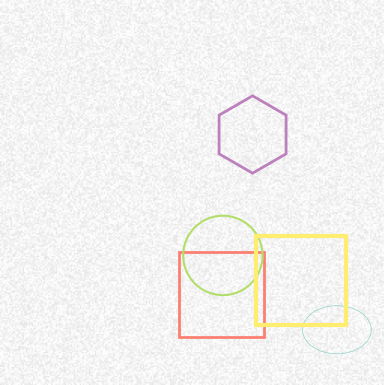[{"shape": "oval", "thickness": 0.5, "radius": 0.45, "center": [0.875, 0.144]}, {"shape": "square", "thickness": 2, "radius": 0.55, "center": [0.575, 0.235]}, {"shape": "circle", "thickness": 1.5, "radius": 0.52, "center": [0.579, 0.337]}, {"shape": "hexagon", "thickness": 2, "radius": 0.5, "center": [0.656, 0.651]}, {"shape": "square", "thickness": 3, "radius": 0.58, "center": [0.781, 0.271]}]